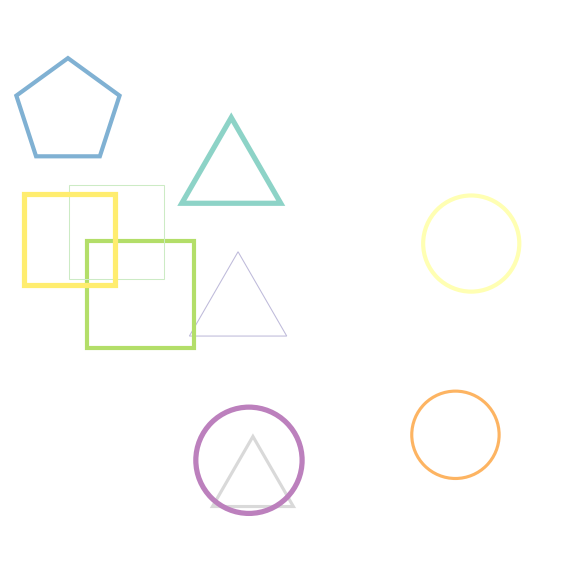[{"shape": "triangle", "thickness": 2.5, "radius": 0.49, "center": [0.4, 0.697]}, {"shape": "circle", "thickness": 2, "radius": 0.42, "center": [0.816, 0.577]}, {"shape": "triangle", "thickness": 0.5, "radius": 0.49, "center": [0.412, 0.466]}, {"shape": "pentagon", "thickness": 2, "radius": 0.47, "center": [0.118, 0.804]}, {"shape": "circle", "thickness": 1.5, "radius": 0.38, "center": [0.789, 0.246]}, {"shape": "square", "thickness": 2, "radius": 0.46, "center": [0.243, 0.488]}, {"shape": "triangle", "thickness": 1.5, "radius": 0.4, "center": [0.438, 0.162]}, {"shape": "circle", "thickness": 2.5, "radius": 0.46, "center": [0.431, 0.202]}, {"shape": "square", "thickness": 0.5, "radius": 0.41, "center": [0.202, 0.597]}, {"shape": "square", "thickness": 2.5, "radius": 0.39, "center": [0.12, 0.584]}]